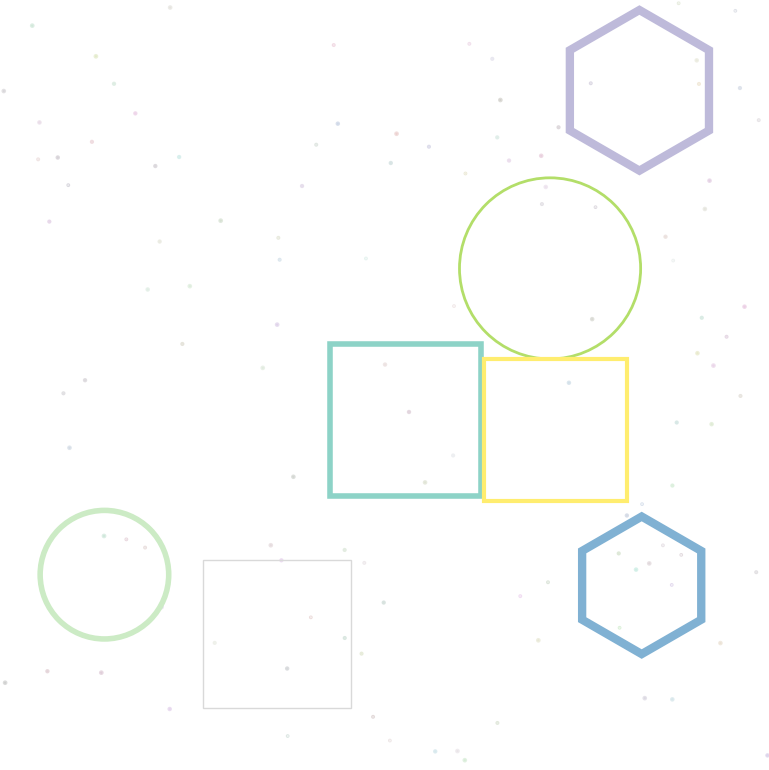[{"shape": "square", "thickness": 2, "radius": 0.49, "center": [0.526, 0.455]}, {"shape": "hexagon", "thickness": 3, "radius": 0.52, "center": [0.83, 0.883]}, {"shape": "hexagon", "thickness": 3, "radius": 0.45, "center": [0.833, 0.24]}, {"shape": "circle", "thickness": 1, "radius": 0.59, "center": [0.714, 0.651]}, {"shape": "square", "thickness": 0.5, "radius": 0.48, "center": [0.359, 0.177]}, {"shape": "circle", "thickness": 2, "radius": 0.42, "center": [0.136, 0.254]}, {"shape": "square", "thickness": 1.5, "radius": 0.46, "center": [0.721, 0.441]}]